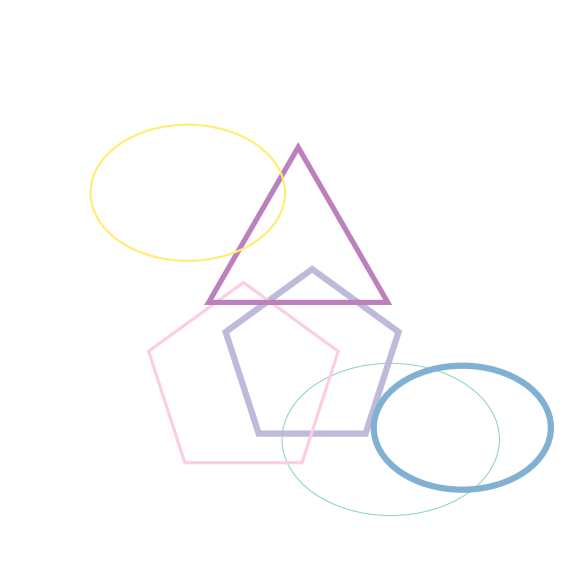[{"shape": "oval", "thickness": 0.5, "radius": 0.94, "center": [0.677, 0.238]}, {"shape": "pentagon", "thickness": 3, "radius": 0.79, "center": [0.541, 0.376]}, {"shape": "oval", "thickness": 3, "radius": 0.77, "center": [0.801, 0.259]}, {"shape": "pentagon", "thickness": 1.5, "radius": 0.86, "center": [0.422, 0.337]}, {"shape": "triangle", "thickness": 2.5, "radius": 0.9, "center": [0.516, 0.565]}, {"shape": "oval", "thickness": 1, "radius": 0.84, "center": [0.325, 0.665]}]